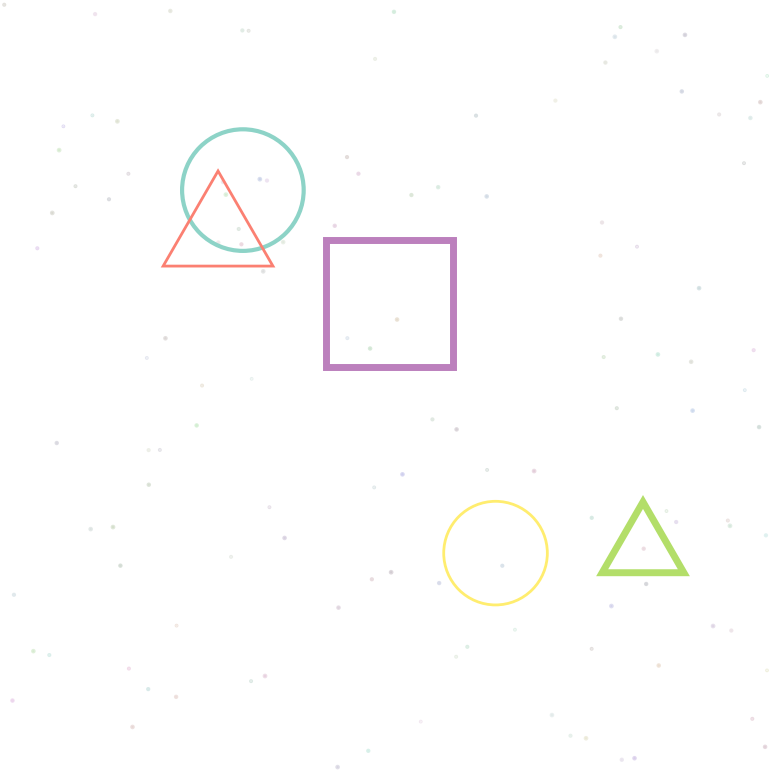[{"shape": "circle", "thickness": 1.5, "radius": 0.39, "center": [0.315, 0.753]}, {"shape": "triangle", "thickness": 1, "radius": 0.41, "center": [0.283, 0.696]}, {"shape": "triangle", "thickness": 2.5, "radius": 0.31, "center": [0.835, 0.287]}, {"shape": "square", "thickness": 2.5, "radius": 0.41, "center": [0.506, 0.605]}, {"shape": "circle", "thickness": 1, "radius": 0.34, "center": [0.644, 0.282]}]